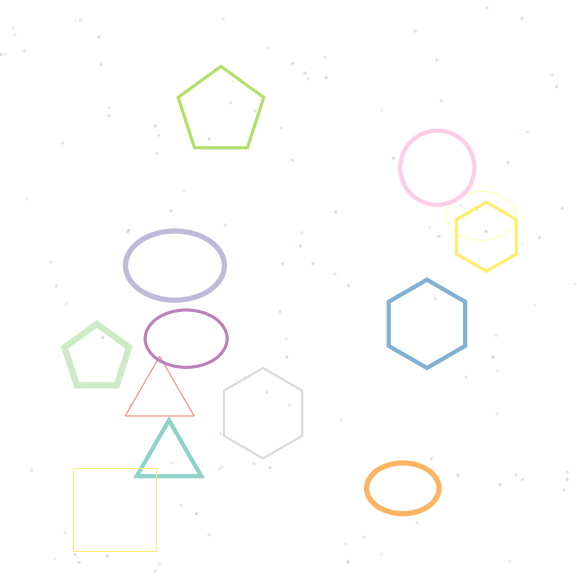[{"shape": "triangle", "thickness": 2, "radius": 0.32, "center": [0.293, 0.207]}, {"shape": "oval", "thickness": 0.5, "radius": 0.3, "center": [0.833, 0.626]}, {"shape": "oval", "thickness": 2.5, "radius": 0.43, "center": [0.303, 0.539]}, {"shape": "triangle", "thickness": 0.5, "radius": 0.34, "center": [0.276, 0.313]}, {"shape": "hexagon", "thickness": 2, "radius": 0.38, "center": [0.739, 0.438]}, {"shape": "oval", "thickness": 2.5, "radius": 0.31, "center": [0.698, 0.154]}, {"shape": "pentagon", "thickness": 1.5, "radius": 0.39, "center": [0.383, 0.806]}, {"shape": "circle", "thickness": 2, "radius": 0.32, "center": [0.757, 0.709]}, {"shape": "hexagon", "thickness": 1, "radius": 0.39, "center": [0.456, 0.284]}, {"shape": "oval", "thickness": 1.5, "radius": 0.35, "center": [0.322, 0.413]}, {"shape": "pentagon", "thickness": 3, "radius": 0.29, "center": [0.168, 0.379]}, {"shape": "square", "thickness": 0.5, "radius": 0.36, "center": [0.198, 0.117]}, {"shape": "hexagon", "thickness": 1.5, "radius": 0.3, "center": [0.842, 0.589]}]